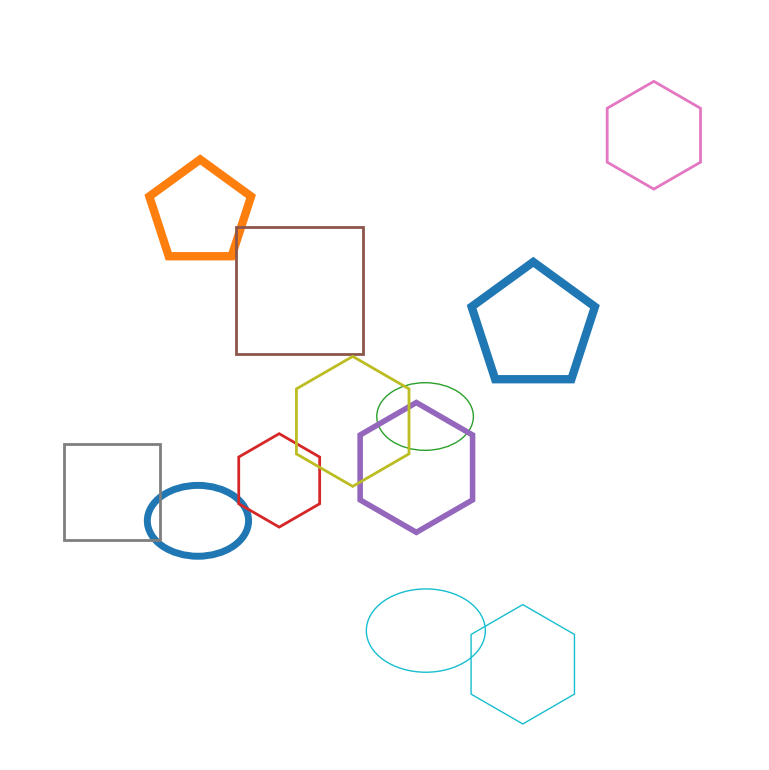[{"shape": "pentagon", "thickness": 3, "radius": 0.42, "center": [0.693, 0.576]}, {"shape": "oval", "thickness": 2.5, "radius": 0.33, "center": [0.257, 0.324]}, {"shape": "pentagon", "thickness": 3, "radius": 0.35, "center": [0.26, 0.723]}, {"shape": "oval", "thickness": 0.5, "radius": 0.31, "center": [0.552, 0.459]}, {"shape": "hexagon", "thickness": 1, "radius": 0.3, "center": [0.363, 0.376]}, {"shape": "hexagon", "thickness": 2, "radius": 0.42, "center": [0.541, 0.393]}, {"shape": "square", "thickness": 1, "radius": 0.41, "center": [0.389, 0.623]}, {"shape": "hexagon", "thickness": 1, "radius": 0.35, "center": [0.849, 0.824]}, {"shape": "square", "thickness": 1, "radius": 0.31, "center": [0.146, 0.361]}, {"shape": "hexagon", "thickness": 1, "radius": 0.42, "center": [0.458, 0.453]}, {"shape": "hexagon", "thickness": 0.5, "radius": 0.39, "center": [0.679, 0.137]}, {"shape": "oval", "thickness": 0.5, "radius": 0.39, "center": [0.553, 0.181]}]